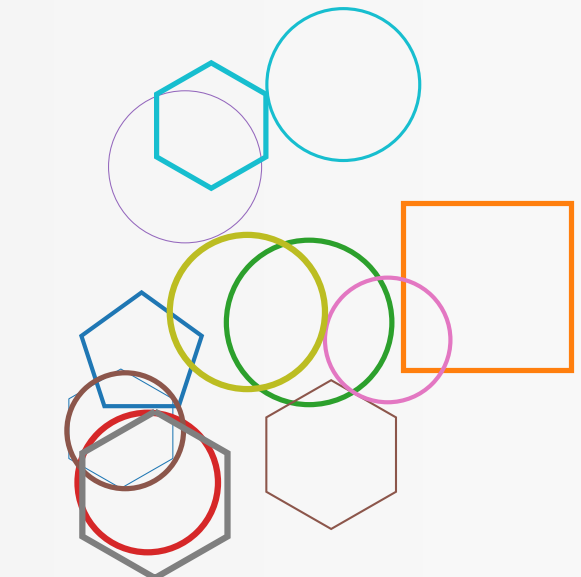[{"shape": "hexagon", "thickness": 0.5, "radius": 0.52, "center": [0.208, 0.257]}, {"shape": "pentagon", "thickness": 2, "radius": 0.54, "center": [0.244, 0.384]}, {"shape": "square", "thickness": 2.5, "radius": 0.72, "center": [0.837, 0.503]}, {"shape": "circle", "thickness": 2.5, "radius": 0.71, "center": [0.532, 0.441]}, {"shape": "circle", "thickness": 3, "radius": 0.6, "center": [0.254, 0.164]}, {"shape": "circle", "thickness": 0.5, "radius": 0.66, "center": [0.318, 0.71]}, {"shape": "hexagon", "thickness": 1, "radius": 0.64, "center": [0.57, 0.212]}, {"shape": "circle", "thickness": 2.5, "radius": 0.5, "center": [0.215, 0.253]}, {"shape": "circle", "thickness": 2, "radius": 0.54, "center": [0.667, 0.41]}, {"shape": "hexagon", "thickness": 3, "radius": 0.72, "center": [0.267, 0.142]}, {"shape": "circle", "thickness": 3, "radius": 0.67, "center": [0.426, 0.459]}, {"shape": "circle", "thickness": 1.5, "radius": 0.66, "center": [0.591, 0.853]}, {"shape": "hexagon", "thickness": 2.5, "radius": 0.54, "center": [0.363, 0.782]}]